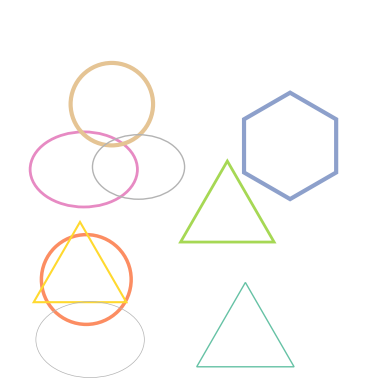[{"shape": "triangle", "thickness": 1, "radius": 0.73, "center": [0.637, 0.12]}, {"shape": "circle", "thickness": 2.5, "radius": 0.58, "center": [0.224, 0.274]}, {"shape": "hexagon", "thickness": 3, "radius": 0.69, "center": [0.754, 0.621]}, {"shape": "oval", "thickness": 2, "radius": 0.7, "center": [0.218, 0.56]}, {"shape": "triangle", "thickness": 2, "radius": 0.7, "center": [0.59, 0.441]}, {"shape": "triangle", "thickness": 1.5, "radius": 0.69, "center": [0.208, 0.285]}, {"shape": "circle", "thickness": 3, "radius": 0.54, "center": [0.29, 0.729]}, {"shape": "oval", "thickness": 1, "radius": 0.6, "center": [0.36, 0.566]}, {"shape": "oval", "thickness": 0.5, "radius": 0.7, "center": [0.234, 0.118]}]